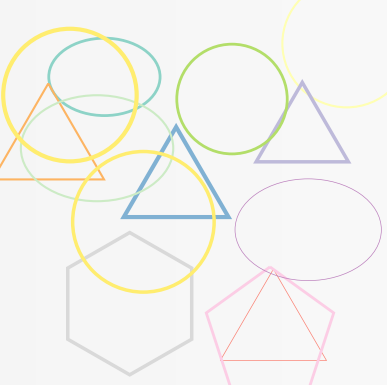[{"shape": "oval", "thickness": 2, "radius": 0.72, "center": [0.269, 0.8]}, {"shape": "circle", "thickness": 1.5, "radius": 0.83, "center": [0.895, 0.887]}, {"shape": "triangle", "thickness": 2.5, "radius": 0.69, "center": [0.78, 0.648]}, {"shape": "triangle", "thickness": 0.5, "radius": 0.79, "center": [0.706, 0.143]}, {"shape": "triangle", "thickness": 3, "radius": 0.78, "center": [0.455, 0.514]}, {"shape": "triangle", "thickness": 1.5, "radius": 0.83, "center": [0.125, 0.617]}, {"shape": "circle", "thickness": 2, "radius": 0.71, "center": [0.599, 0.743]}, {"shape": "pentagon", "thickness": 2, "radius": 0.86, "center": [0.697, 0.134]}, {"shape": "hexagon", "thickness": 2.5, "radius": 0.92, "center": [0.335, 0.211]}, {"shape": "oval", "thickness": 0.5, "radius": 0.94, "center": [0.795, 0.403]}, {"shape": "oval", "thickness": 1.5, "radius": 0.98, "center": [0.25, 0.615]}, {"shape": "circle", "thickness": 2.5, "radius": 0.91, "center": [0.37, 0.424]}, {"shape": "circle", "thickness": 3, "radius": 0.86, "center": [0.18, 0.753]}]